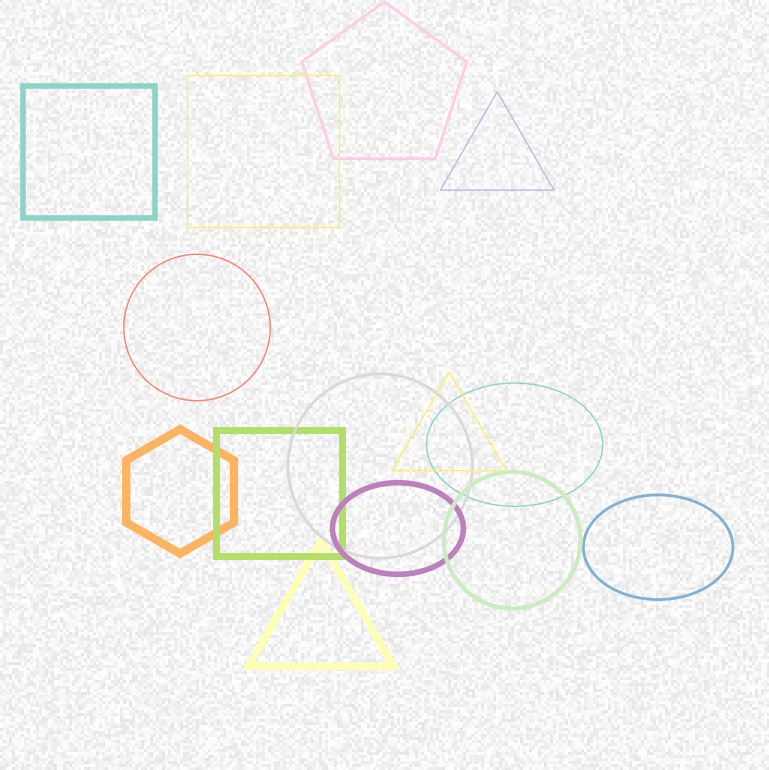[{"shape": "oval", "thickness": 0.5, "radius": 0.57, "center": [0.668, 0.422]}, {"shape": "square", "thickness": 2, "radius": 0.43, "center": [0.116, 0.803]}, {"shape": "triangle", "thickness": 2.5, "radius": 0.54, "center": [0.417, 0.189]}, {"shape": "triangle", "thickness": 0.5, "radius": 0.43, "center": [0.646, 0.796]}, {"shape": "circle", "thickness": 0.5, "radius": 0.48, "center": [0.256, 0.575]}, {"shape": "oval", "thickness": 1, "radius": 0.49, "center": [0.855, 0.289]}, {"shape": "hexagon", "thickness": 3, "radius": 0.4, "center": [0.234, 0.362]}, {"shape": "square", "thickness": 2.5, "radius": 0.41, "center": [0.363, 0.36]}, {"shape": "pentagon", "thickness": 1, "radius": 0.56, "center": [0.499, 0.885]}, {"shape": "circle", "thickness": 1, "radius": 0.6, "center": [0.494, 0.395]}, {"shape": "oval", "thickness": 2, "radius": 0.42, "center": [0.517, 0.314]}, {"shape": "circle", "thickness": 1.5, "radius": 0.44, "center": [0.665, 0.298]}, {"shape": "square", "thickness": 0.5, "radius": 0.49, "center": [0.342, 0.803]}, {"shape": "triangle", "thickness": 0.5, "radius": 0.43, "center": [0.583, 0.432]}]